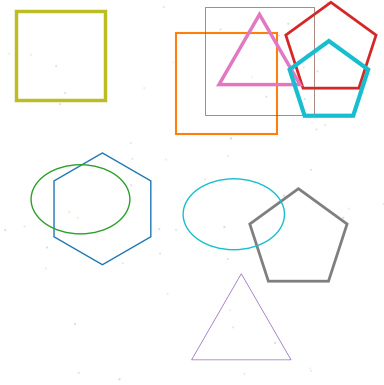[{"shape": "hexagon", "thickness": 1, "radius": 0.73, "center": [0.266, 0.458]}, {"shape": "square", "thickness": 1.5, "radius": 0.66, "center": [0.587, 0.783]}, {"shape": "oval", "thickness": 1, "radius": 0.64, "center": [0.209, 0.482]}, {"shape": "pentagon", "thickness": 2, "radius": 0.62, "center": [0.86, 0.871]}, {"shape": "triangle", "thickness": 0.5, "radius": 0.75, "center": [0.627, 0.14]}, {"shape": "square", "thickness": 0.5, "radius": 0.7, "center": [0.674, 0.841]}, {"shape": "triangle", "thickness": 2.5, "radius": 0.61, "center": [0.674, 0.841]}, {"shape": "pentagon", "thickness": 2, "radius": 0.66, "center": [0.775, 0.377]}, {"shape": "square", "thickness": 2.5, "radius": 0.58, "center": [0.158, 0.855]}, {"shape": "oval", "thickness": 1, "radius": 0.66, "center": [0.607, 0.443]}, {"shape": "pentagon", "thickness": 3, "radius": 0.54, "center": [0.854, 0.786]}]